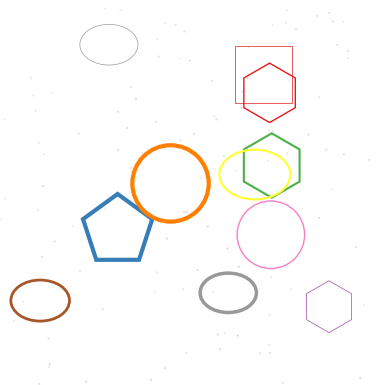[{"shape": "hexagon", "thickness": 1, "radius": 0.39, "center": [0.7, 0.759]}, {"shape": "square", "thickness": 0.5, "radius": 0.37, "center": [0.684, 0.807]}, {"shape": "pentagon", "thickness": 3, "radius": 0.47, "center": [0.306, 0.402]}, {"shape": "hexagon", "thickness": 1.5, "radius": 0.42, "center": [0.706, 0.57]}, {"shape": "hexagon", "thickness": 0.5, "radius": 0.34, "center": [0.855, 0.203]}, {"shape": "circle", "thickness": 3, "radius": 0.5, "center": [0.443, 0.524]}, {"shape": "oval", "thickness": 1.5, "radius": 0.46, "center": [0.662, 0.547]}, {"shape": "oval", "thickness": 2, "radius": 0.38, "center": [0.104, 0.219]}, {"shape": "circle", "thickness": 1, "radius": 0.44, "center": [0.704, 0.39]}, {"shape": "oval", "thickness": 0.5, "radius": 0.38, "center": [0.283, 0.884]}, {"shape": "oval", "thickness": 2.5, "radius": 0.37, "center": [0.593, 0.239]}]